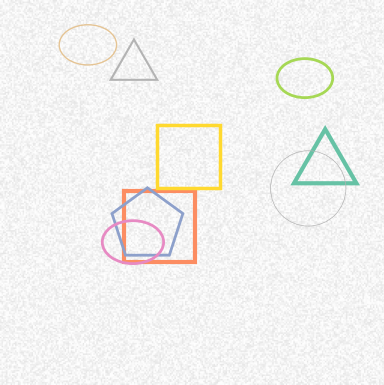[{"shape": "triangle", "thickness": 3, "radius": 0.47, "center": [0.845, 0.571]}, {"shape": "square", "thickness": 3, "radius": 0.46, "center": [0.415, 0.411]}, {"shape": "pentagon", "thickness": 2, "radius": 0.48, "center": [0.383, 0.415]}, {"shape": "oval", "thickness": 2, "radius": 0.4, "center": [0.345, 0.371]}, {"shape": "oval", "thickness": 2, "radius": 0.36, "center": [0.792, 0.797]}, {"shape": "square", "thickness": 2.5, "radius": 0.41, "center": [0.489, 0.594]}, {"shape": "oval", "thickness": 1, "radius": 0.37, "center": [0.228, 0.884]}, {"shape": "circle", "thickness": 0.5, "radius": 0.49, "center": [0.801, 0.511]}, {"shape": "triangle", "thickness": 1.5, "radius": 0.35, "center": [0.348, 0.828]}]